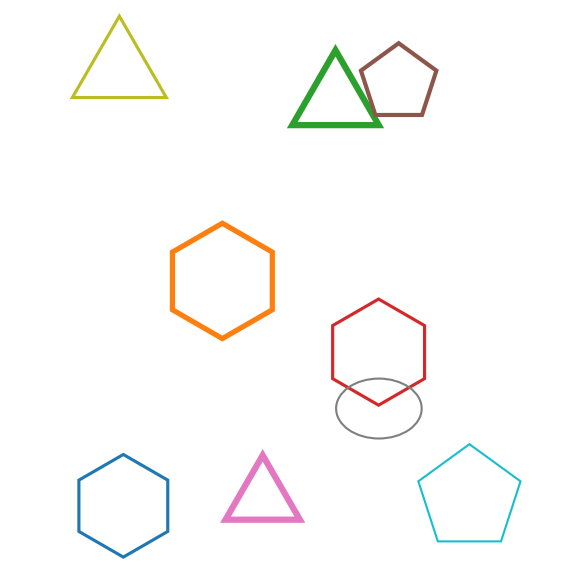[{"shape": "hexagon", "thickness": 1.5, "radius": 0.44, "center": [0.214, 0.123]}, {"shape": "hexagon", "thickness": 2.5, "radius": 0.5, "center": [0.385, 0.513]}, {"shape": "triangle", "thickness": 3, "radius": 0.43, "center": [0.581, 0.826]}, {"shape": "hexagon", "thickness": 1.5, "radius": 0.46, "center": [0.656, 0.389]}, {"shape": "pentagon", "thickness": 2, "radius": 0.34, "center": [0.69, 0.856]}, {"shape": "triangle", "thickness": 3, "radius": 0.37, "center": [0.455, 0.136]}, {"shape": "oval", "thickness": 1, "radius": 0.37, "center": [0.656, 0.292]}, {"shape": "triangle", "thickness": 1.5, "radius": 0.47, "center": [0.207, 0.877]}, {"shape": "pentagon", "thickness": 1, "radius": 0.47, "center": [0.813, 0.137]}]